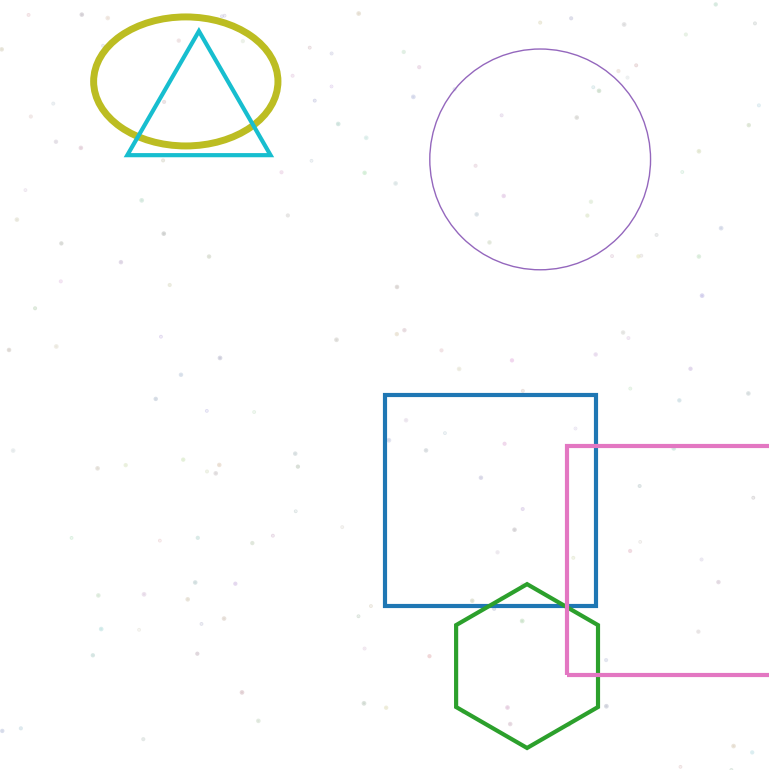[{"shape": "square", "thickness": 1.5, "radius": 0.69, "center": [0.637, 0.349]}, {"shape": "hexagon", "thickness": 1.5, "radius": 0.53, "center": [0.684, 0.135]}, {"shape": "circle", "thickness": 0.5, "radius": 0.72, "center": [0.702, 0.793]}, {"shape": "square", "thickness": 1.5, "radius": 0.74, "center": [0.885, 0.272]}, {"shape": "oval", "thickness": 2.5, "radius": 0.6, "center": [0.241, 0.894]}, {"shape": "triangle", "thickness": 1.5, "radius": 0.54, "center": [0.258, 0.852]}]